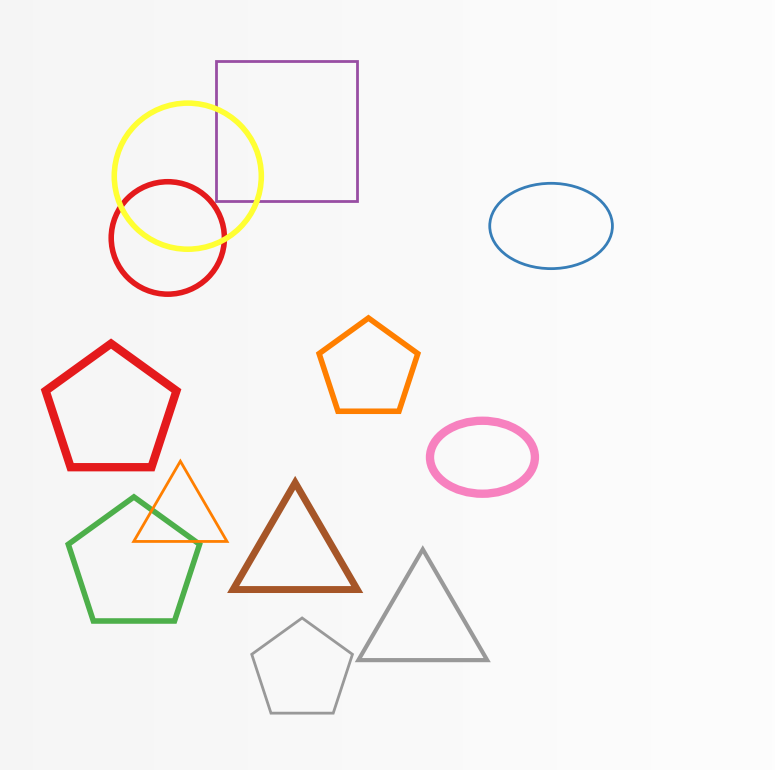[{"shape": "circle", "thickness": 2, "radius": 0.37, "center": [0.217, 0.691]}, {"shape": "pentagon", "thickness": 3, "radius": 0.44, "center": [0.143, 0.465]}, {"shape": "oval", "thickness": 1, "radius": 0.4, "center": [0.711, 0.707]}, {"shape": "pentagon", "thickness": 2, "radius": 0.45, "center": [0.173, 0.266]}, {"shape": "square", "thickness": 1, "radius": 0.45, "center": [0.37, 0.83]}, {"shape": "triangle", "thickness": 1, "radius": 0.35, "center": [0.233, 0.332]}, {"shape": "pentagon", "thickness": 2, "radius": 0.33, "center": [0.475, 0.52]}, {"shape": "circle", "thickness": 2, "radius": 0.47, "center": [0.242, 0.771]}, {"shape": "triangle", "thickness": 2.5, "radius": 0.46, "center": [0.381, 0.281]}, {"shape": "oval", "thickness": 3, "radius": 0.34, "center": [0.623, 0.406]}, {"shape": "triangle", "thickness": 1.5, "radius": 0.48, "center": [0.546, 0.191]}, {"shape": "pentagon", "thickness": 1, "radius": 0.34, "center": [0.39, 0.129]}]